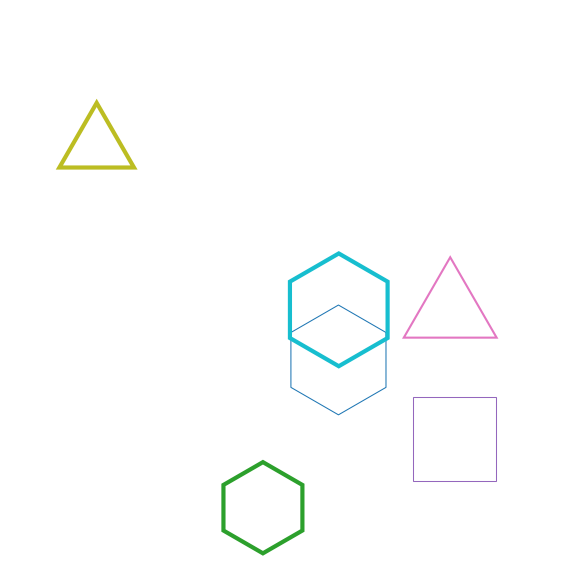[{"shape": "hexagon", "thickness": 0.5, "radius": 0.48, "center": [0.586, 0.376]}, {"shape": "hexagon", "thickness": 2, "radius": 0.39, "center": [0.455, 0.12]}, {"shape": "square", "thickness": 0.5, "radius": 0.36, "center": [0.787, 0.24]}, {"shape": "triangle", "thickness": 1, "radius": 0.46, "center": [0.78, 0.461]}, {"shape": "triangle", "thickness": 2, "radius": 0.37, "center": [0.167, 0.746]}, {"shape": "hexagon", "thickness": 2, "radius": 0.49, "center": [0.587, 0.463]}]